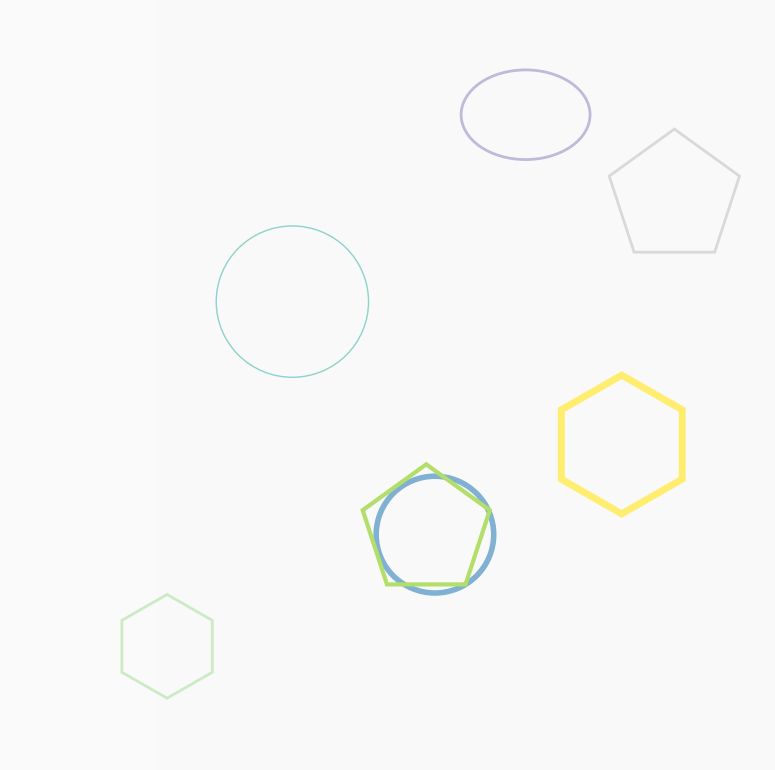[{"shape": "circle", "thickness": 0.5, "radius": 0.49, "center": [0.377, 0.608]}, {"shape": "oval", "thickness": 1, "radius": 0.42, "center": [0.678, 0.851]}, {"shape": "circle", "thickness": 2, "radius": 0.38, "center": [0.561, 0.306]}, {"shape": "pentagon", "thickness": 1.5, "radius": 0.43, "center": [0.55, 0.311]}, {"shape": "pentagon", "thickness": 1, "radius": 0.44, "center": [0.87, 0.744]}, {"shape": "hexagon", "thickness": 1, "radius": 0.34, "center": [0.216, 0.161]}, {"shape": "hexagon", "thickness": 2.5, "radius": 0.45, "center": [0.802, 0.423]}]